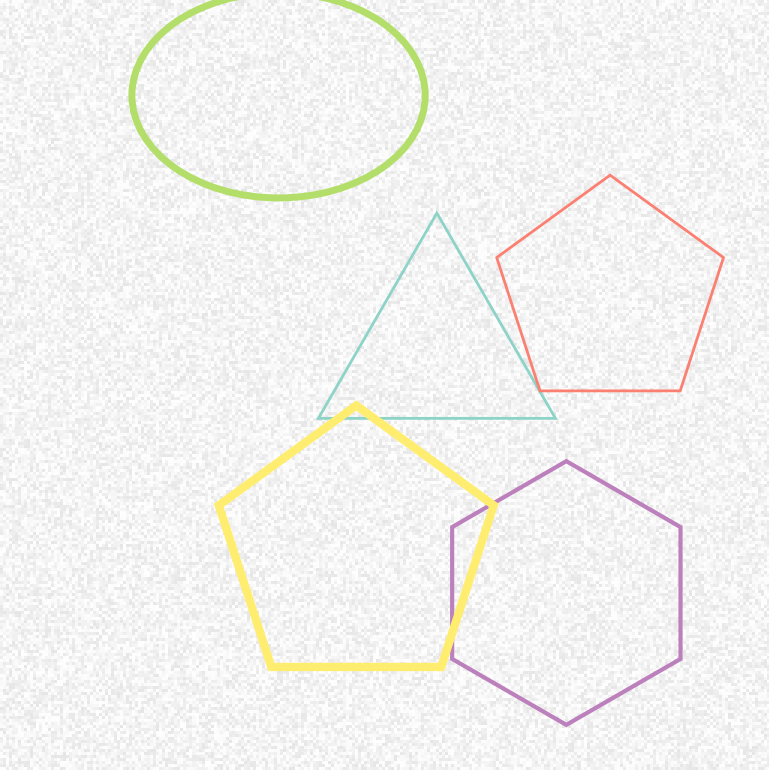[{"shape": "triangle", "thickness": 1, "radius": 0.89, "center": [0.567, 0.546]}, {"shape": "pentagon", "thickness": 1, "radius": 0.77, "center": [0.792, 0.618]}, {"shape": "oval", "thickness": 2.5, "radius": 0.95, "center": [0.362, 0.876]}, {"shape": "hexagon", "thickness": 1.5, "radius": 0.86, "center": [0.736, 0.23]}, {"shape": "pentagon", "thickness": 3, "radius": 0.94, "center": [0.463, 0.286]}]